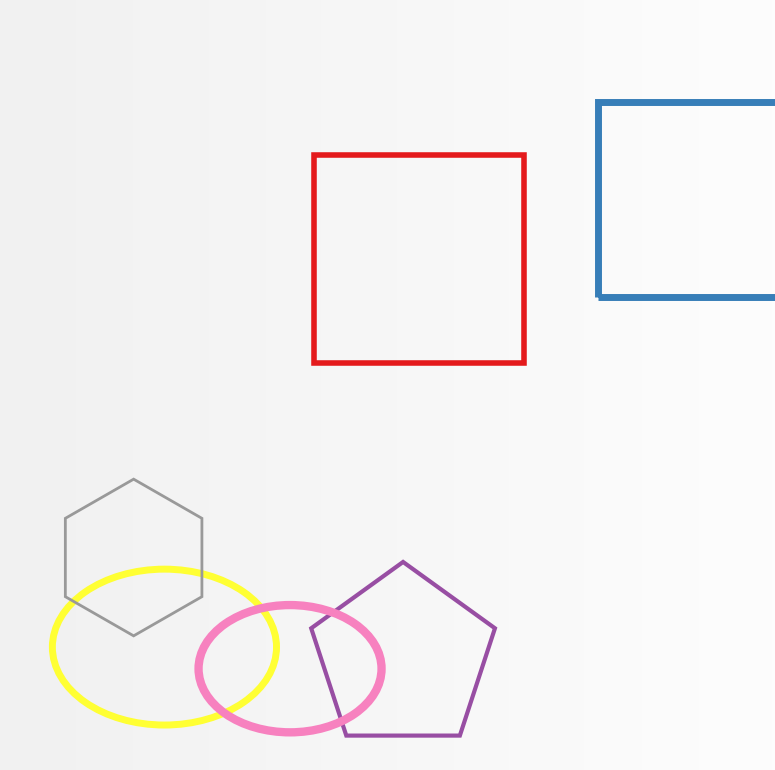[{"shape": "square", "thickness": 2, "radius": 0.68, "center": [0.54, 0.663]}, {"shape": "square", "thickness": 2.5, "radius": 0.63, "center": [0.899, 0.741]}, {"shape": "pentagon", "thickness": 1.5, "radius": 0.62, "center": [0.52, 0.146]}, {"shape": "oval", "thickness": 2.5, "radius": 0.72, "center": [0.212, 0.16]}, {"shape": "oval", "thickness": 3, "radius": 0.59, "center": [0.374, 0.132]}, {"shape": "hexagon", "thickness": 1, "radius": 0.51, "center": [0.172, 0.276]}]